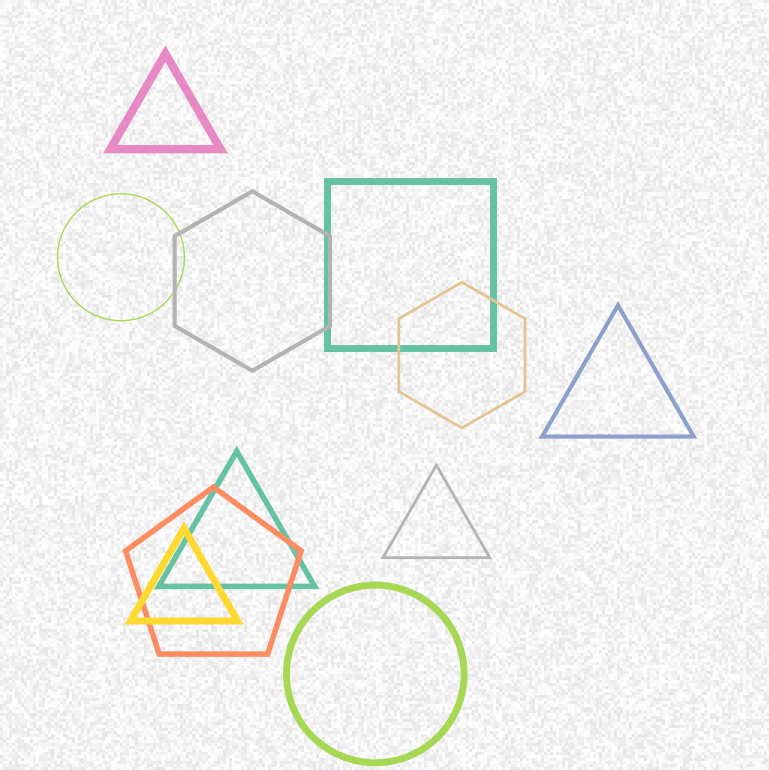[{"shape": "triangle", "thickness": 2, "radius": 0.58, "center": [0.307, 0.297]}, {"shape": "square", "thickness": 2.5, "radius": 0.54, "center": [0.532, 0.657]}, {"shape": "pentagon", "thickness": 2, "radius": 0.6, "center": [0.277, 0.248]}, {"shape": "triangle", "thickness": 1.5, "radius": 0.57, "center": [0.803, 0.49]}, {"shape": "triangle", "thickness": 3, "radius": 0.41, "center": [0.215, 0.848]}, {"shape": "circle", "thickness": 0.5, "radius": 0.41, "center": [0.157, 0.666]}, {"shape": "circle", "thickness": 2.5, "radius": 0.58, "center": [0.487, 0.125]}, {"shape": "triangle", "thickness": 2.5, "radius": 0.4, "center": [0.239, 0.234]}, {"shape": "hexagon", "thickness": 1, "radius": 0.47, "center": [0.6, 0.539]}, {"shape": "hexagon", "thickness": 1.5, "radius": 0.58, "center": [0.328, 0.635]}, {"shape": "triangle", "thickness": 1, "radius": 0.4, "center": [0.567, 0.316]}]